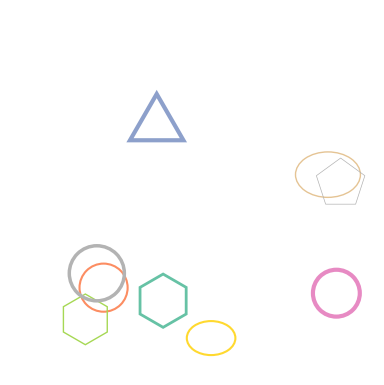[{"shape": "hexagon", "thickness": 2, "radius": 0.35, "center": [0.424, 0.219]}, {"shape": "circle", "thickness": 1.5, "radius": 0.31, "center": [0.269, 0.253]}, {"shape": "triangle", "thickness": 3, "radius": 0.4, "center": [0.407, 0.676]}, {"shape": "circle", "thickness": 3, "radius": 0.3, "center": [0.874, 0.238]}, {"shape": "hexagon", "thickness": 1, "radius": 0.33, "center": [0.222, 0.17]}, {"shape": "oval", "thickness": 1.5, "radius": 0.32, "center": [0.548, 0.122]}, {"shape": "oval", "thickness": 1, "radius": 0.42, "center": [0.852, 0.546]}, {"shape": "pentagon", "thickness": 0.5, "radius": 0.33, "center": [0.885, 0.523]}, {"shape": "circle", "thickness": 2.5, "radius": 0.36, "center": [0.251, 0.29]}]